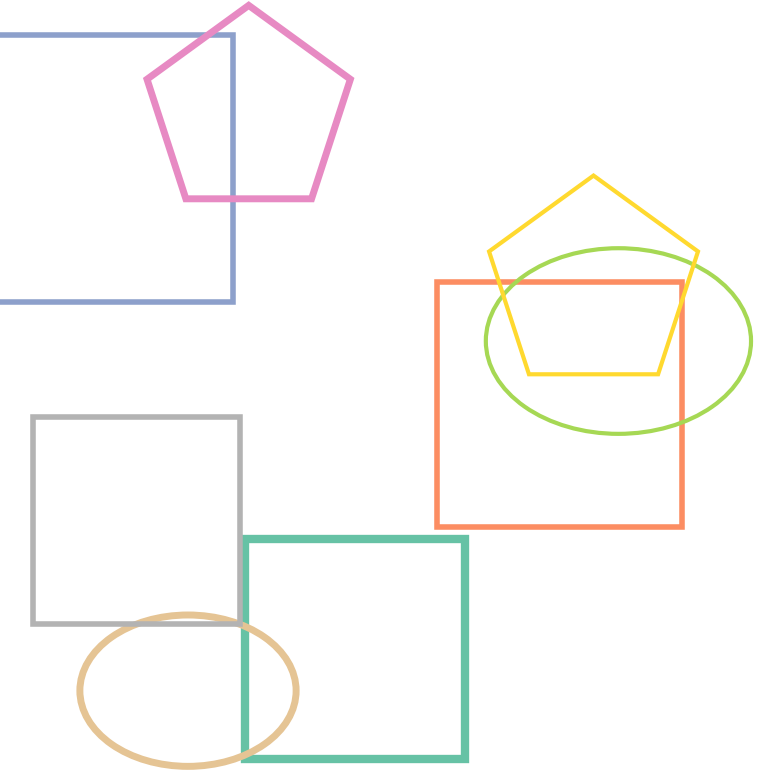[{"shape": "square", "thickness": 3, "radius": 0.71, "center": [0.461, 0.157]}, {"shape": "square", "thickness": 2, "radius": 0.79, "center": [0.727, 0.475]}, {"shape": "square", "thickness": 2, "radius": 0.87, "center": [0.13, 0.781]}, {"shape": "pentagon", "thickness": 2.5, "radius": 0.69, "center": [0.323, 0.854]}, {"shape": "oval", "thickness": 1.5, "radius": 0.86, "center": [0.803, 0.557]}, {"shape": "pentagon", "thickness": 1.5, "radius": 0.71, "center": [0.771, 0.629]}, {"shape": "oval", "thickness": 2.5, "radius": 0.7, "center": [0.244, 0.103]}, {"shape": "square", "thickness": 2, "radius": 0.67, "center": [0.177, 0.324]}]